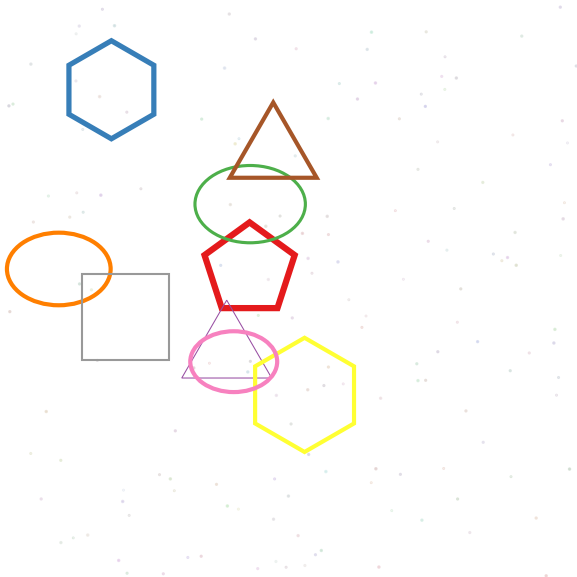[{"shape": "pentagon", "thickness": 3, "radius": 0.41, "center": [0.432, 0.532]}, {"shape": "hexagon", "thickness": 2.5, "radius": 0.42, "center": [0.193, 0.844]}, {"shape": "oval", "thickness": 1.5, "radius": 0.48, "center": [0.433, 0.646]}, {"shape": "triangle", "thickness": 0.5, "radius": 0.45, "center": [0.393, 0.389]}, {"shape": "oval", "thickness": 2, "radius": 0.45, "center": [0.102, 0.533]}, {"shape": "hexagon", "thickness": 2, "radius": 0.49, "center": [0.527, 0.315]}, {"shape": "triangle", "thickness": 2, "radius": 0.43, "center": [0.473, 0.735]}, {"shape": "oval", "thickness": 2, "radius": 0.38, "center": [0.405, 0.373]}, {"shape": "square", "thickness": 1, "radius": 0.37, "center": [0.218, 0.45]}]